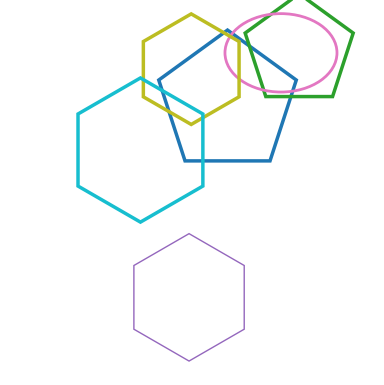[{"shape": "pentagon", "thickness": 2.5, "radius": 0.94, "center": [0.591, 0.734]}, {"shape": "pentagon", "thickness": 2.5, "radius": 0.74, "center": [0.777, 0.869]}, {"shape": "hexagon", "thickness": 1, "radius": 0.83, "center": [0.491, 0.228]}, {"shape": "oval", "thickness": 2, "radius": 0.73, "center": [0.73, 0.863]}, {"shape": "hexagon", "thickness": 2.5, "radius": 0.72, "center": [0.497, 0.82]}, {"shape": "hexagon", "thickness": 2.5, "radius": 0.94, "center": [0.365, 0.61]}]